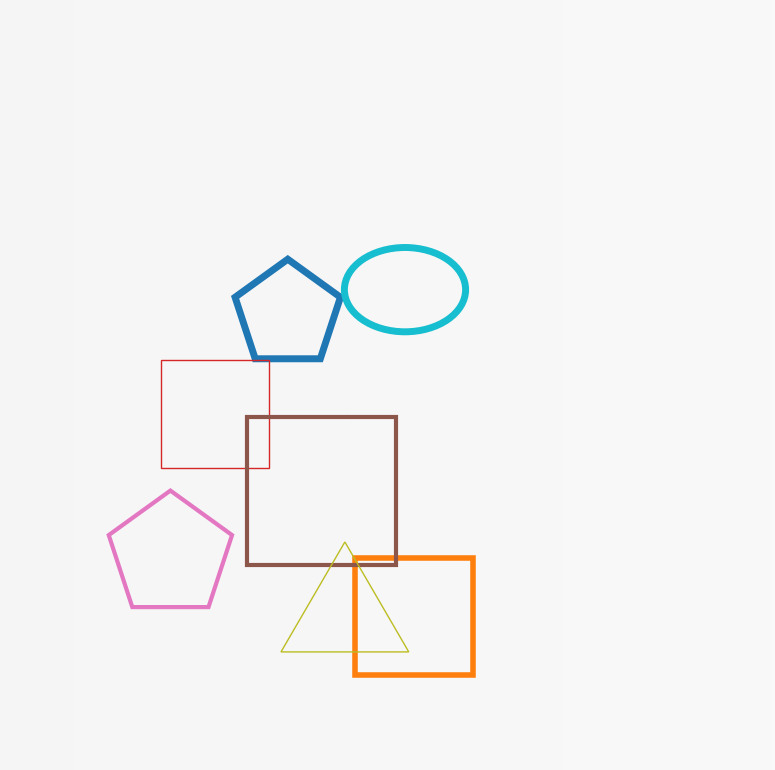[{"shape": "pentagon", "thickness": 2.5, "radius": 0.36, "center": [0.371, 0.592]}, {"shape": "square", "thickness": 2, "radius": 0.38, "center": [0.534, 0.199]}, {"shape": "square", "thickness": 0.5, "radius": 0.35, "center": [0.278, 0.462]}, {"shape": "square", "thickness": 1.5, "radius": 0.48, "center": [0.415, 0.362]}, {"shape": "pentagon", "thickness": 1.5, "radius": 0.42, "center": [0.22, 0.279]}, {"shape": "triangle", "thickness": 0.5, "radius": 0.48, "center": [0.445, 0.201]}, {"shape": "oval", "thickness": 2.5, "radius": 0.39, "center": [0.523, 0.624]}]